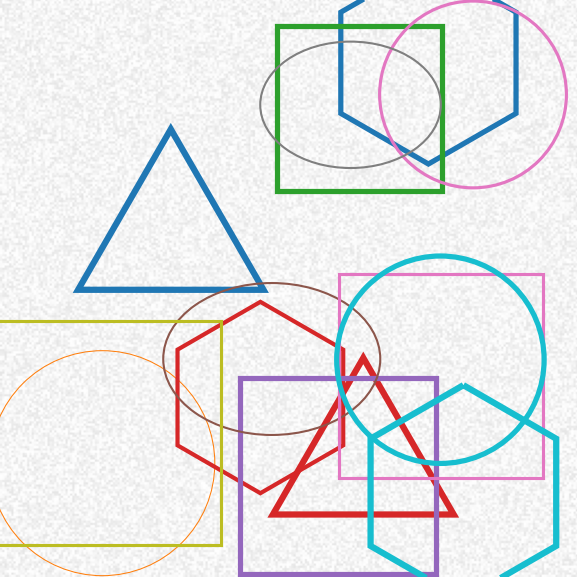[{"shape": "hexagon", "thickness": 2.5, "radius": 0.88, "center": [0.742, 0.89]}, {"shape": "triangle", "thickness": 3, "radius": 0.93, "center": [0.296, 0.59]}, {"shape": "circle", "thickness": 0.5, "radius": 0.97, "center": [0.177, 0.197]}, {"shape": "square", "thickness": 2.5, "radius": 0.71, "center": [0.622, 0.811]}, {"shape": "triangle", "thickness": 3, "radius": 0.9, "center": [0.629, 0.199]}, {"shape": "hexagon", "thickness": 2, "radius": 0.83, "center": [0.451, 0.311]}, {"shape": "square", "thickness": 2.5, "radius": 0.85, "center": [0.585, 0.175]}, {"shape": "oval", "thickness": 1, "radius": 0.94, "center": [0.471, 0.377]}, {"shape": "square", "thickness": 1.5, "radius": 0.88, "center": [0.763, 0.348]}, {"shape": "circle", "thickness": 1.5, "radius": 0.81, "center": [0.819, 0.836]}, {"shape": "oval", "thickness": 1, "radius": 0.78, "center": [0.607, 0.818]}, {"shape": "square", "thickness": 1.5, "radius": 0.97, "center": [0.189, 0.249]}, {"shape": "circle", "thickness": 2.5, "radius": 0.9, "center": [0.763, 0.376]}, {"shape": "hexagon", "thickness": 3, "radius": 0.93, "center": [0.802, 0.147]}]